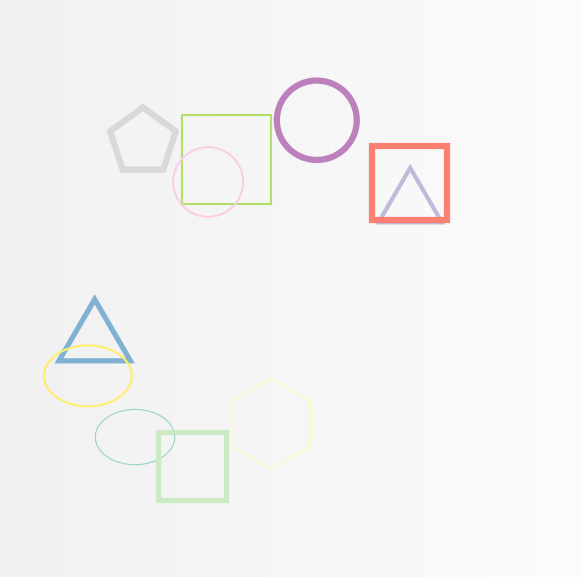[{"shape": "oval", "thickness": 0.5, "radius": 0.34, "center": [0.232, 0.242]}, {"shape": "hexagon", "thickness": 0.5, "radius": 0.39, "center": [0.467, 0.266]}, {"shape": "triangle", "thickness": 2, "radius": 0.31, "center": [0.706, 0.646]}, {"shape": "square", "thickness": 3, "radius": 0.32, "center": [0.704, 0.682]}, {"shape": "triangle", "thickness": 2.5, "radius": 0.35, "center": [0.163, 0.41]}, {"shape": "square", "thickness": 1, "radius": 0.38, "center": [0.389, 0.722]}, {"shape": "circle", "thickness": 1, "radius": 0.3, "center": [0.358, 0.684]}, {"shape": "pentagon", "thickness": 3, "radius": 0.3, "center": [0.246, 0.754]}, {"shape": "circle", "thickness": 3, "radius": 0.34, "center": [0.545, 0.791]}, {"shape": "square", "thickness": 2.5, "radius": 0.29, "center": [0.331, 0.192]}, {"shape": "oval", "thickness": 1, "radius": 0.38, "center": [0.151, 0.348]}]